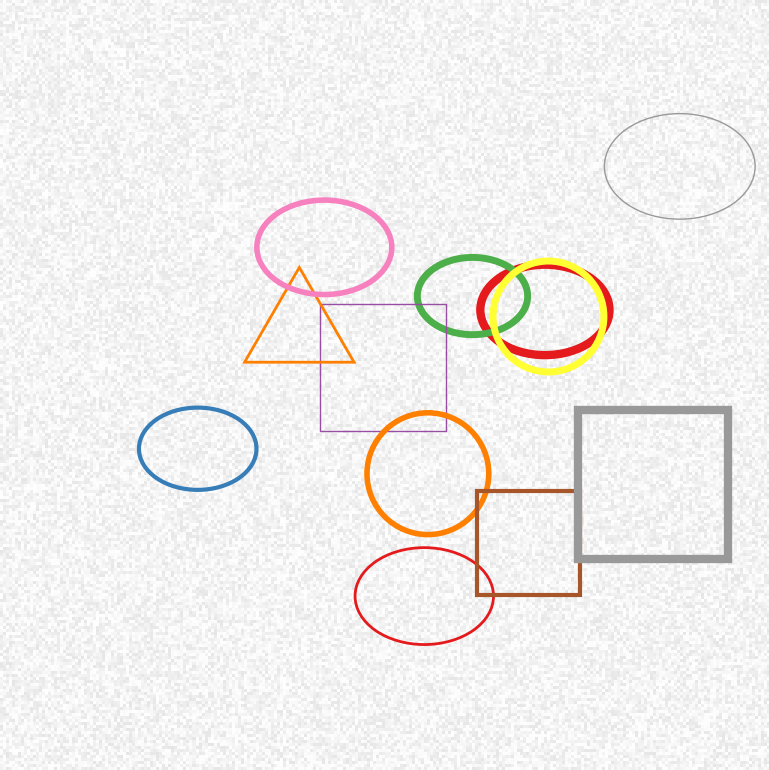[{"shape": "oval", "thickness": 1, "radius": 0.45, "center": [0.551, 0.226]}, {"shape": "oval", "thickness": 3, "radius": 0.42, "center": [0.708, 0.598]}, {"shape": "oval", "thickness": 1.5, "radius": 0.38, "center": [0.257, 0.417]}, {"shape": "oval", "thickness": 2.5, "radius": 0.36, "center": [0.614, 0.616]}, {"shape": "square", "thickness": 0.5, "radius": 0.41, "center": [0.498, 0.523]}, {"shape": "triangle", "thickness": 1, "radius": 0.41, "center": [0.389, 0.571]}, {"shape": "circle", "thickness": 2, "radius": 0.4, "center": [0.556, 0.385]}, {"shape": "circle", "thickness": 2.5, "radius": 0.36, "center": [0.712, 0.589]}, {"shape": "square", "thickness": 1.5, "radius": 0.34, "center": [0.686, 0.295]}, {"shape": "oval", "thickness": 2, "radius": 0.44, "center": [0.421, 0.679]}, {"shape": "square", "thickness": 3, "radius": 0.49, "center": [0.848, 0.371]}, {"shape": "oval", "thickness": 0.5, "radius": 0.49, "center": [0.883, 0.784]}]